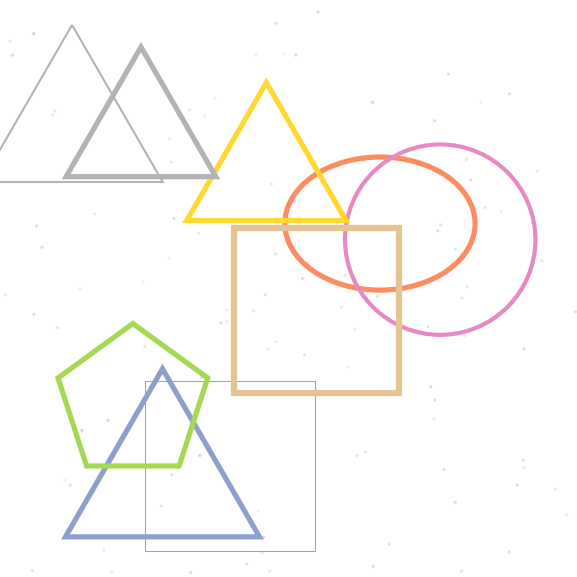[{"shape": "square", "thickness": 0.5, "radius": 0.74, "center": [0.398, 0.192]}, {"shape": "oval", "thickness": 2.5, "radius": 0.82, "center": [0.658, 0.612]}, {"shape": "triangle", "thickness": 2.5, "radius": 0.97, "center": [0.281, 0.167]}, {"shape": "circle", "thickness": 2, "radius": 0.82, "center": [0.762, 0.584]}, {"shape": "pentagon", "thickness": 2.5, "radius": 0.68, "center": [0.23, 0.303]}, {"shape": "triangle", "thickness": 2.5, "radius": 0.8, "center": [0.461, 0.697]}, {"shape": "square", "thickness": 3, "radius": 0.72, "center": [0.548, 0.461]}, {"shape": "triangle", "thickness": 1, "radius": 0.91, "center": [0.125, 0.775]}, {"shape": "triangle", "thickness": 2.5, "radius": 0.75, "center": [0.244, 0.768]}]